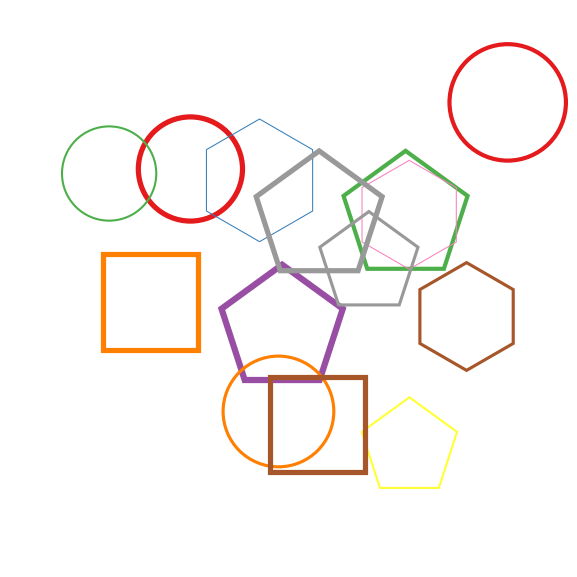[{"shape": "circle", "thickness": 2.5, "radius": 0.45, "center": [0.33, 0.707]}, {"shape": "circle", "thickness": 2, "radius": 0.5, "center": [0.879, 0.822]}, {"shape": "hexagon", "thickness": 0.5, "radius": 0.53, "center": [0.449, 0.687]}, {"shape": "circle", "thickness": 1, "radius": 0.41, "center": [0.189, 0.699]}, {"shape": "pentagon", "thickness": 2, "radius": 0.56, "center": [0.702, 0.625]}, {"shape": "pentagon", "thickness": 3, "radius": 0.55, "center": [0.489, 0.43]}, {"shape": "square", "thickness": 2.5, "radius": 0.41, "center": [0.261, 0.476]}, {"shape": "circle", "thickness": 1.5, "radius": 0.48, "center": [0.482, 0.287]}, {"shape": "pentagon", "thickness": 1, "radius": 0.43, "center": [0.709, 0.224]}, {"shape": "hexagon", "thickness": 1.5, "radius": 0.47, "center": [0.808, 0.451]}, {"shape": "square", "thickness": 2.5, "radius": 0.41, "center": [0.549, 0.264]}, {"shape": "hexagon", "thickness": 0.5, "radius": 0.47, "center": [0.709, 0.627]}, {"shape": "pentagon", "thickness": 2.5, "radius": 0.57, "center": [0.553, 0.623]}, {"shape": "pentagon", "thickness": 1.5, "radius": 0.45, "center": [0.639, 0.543]}]